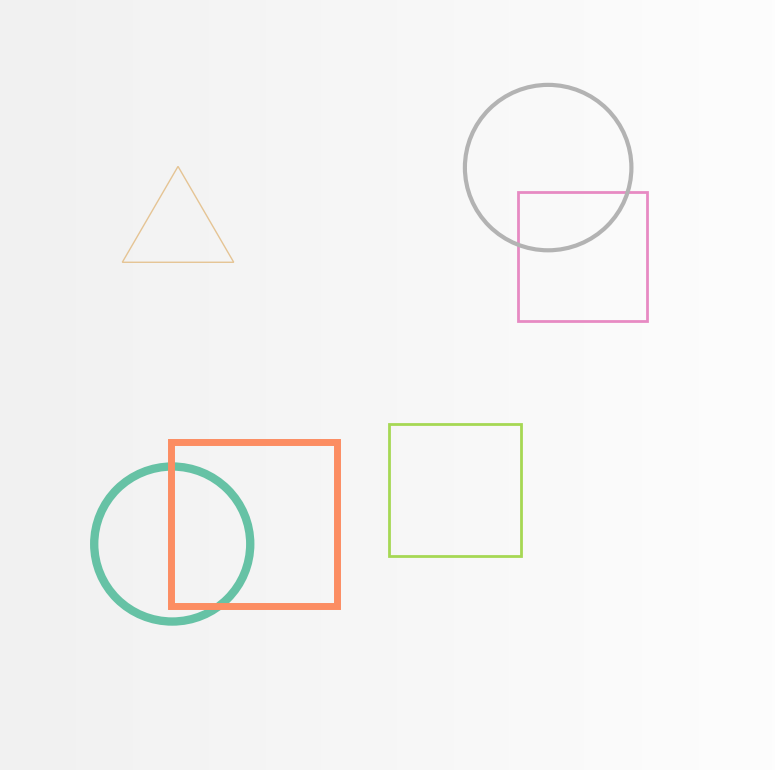[{"shape": "circle", "thickness": 3, "radius": 0.5, "center": [0.222, 0.293]}, {"shape": "square", "thickness": 2.5, "radius": 0.53, "center": [0.327, 0.32]}, {"shape": "square", "thickness": 1, "radius": 0.42, "center": [0.752, 0.667]}, {"shape": "square", "thickness": 1, "radius": 0.43, "center": [0.587, 0.364]}, {"shape": "triangle", "thickness": 0.5, "radius": 0.42, "center": [0.23, 0.701]}, {"shape": "circle", "thickness": 1.5, "radius": 0.54, "center": [0.707, 0.782]}]